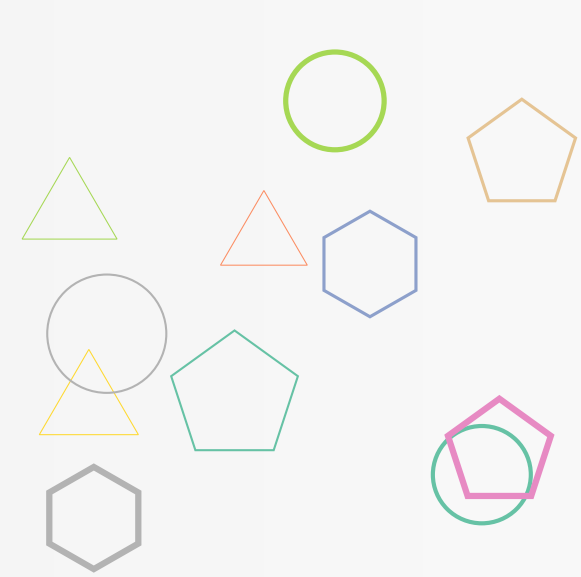[{"shape": "pentagon", "thickness": 1, "radius": 0.57, "center": [0.404, 0.312]}, {"shape": "circle", "thickness": 2, "radius": 0.42, "center": [0.829, 0.177]}, {"shape": "triangle", "thickness": 0.5, "radius": 0.43, "center": [0.454, 0.583]}, {"shape": "hexagon", "thickness": 1.5, "radius": 0.46, "center": [0.637, 0.542]}, {"shape": "pentagon", "thickness": 3, "radius": 0.47, "center": [0.859, 0.216]}, {"shape": "circle", "thickness": 2.5, "radius": 0.42, "center": [0.576, 0.824]}, {"shape": "triangle", "thickness": 0.5, "radius": 0.47, "center": [0.12, 0.632]}, {"shape": "triangle", "thickness": 0.5, "radius": 0.49, "center": [0.153, 0.296]}, {"shape": "pentagon", "thickness": 1.5, "radius": 0.49, "center": [0.898, 0.73]}, {"shape": "circle", "thickness": 1, "radius": 0.51, "center": [0.184, 0.421]}, {"shape": "hexagon", "thickness": 3, "radius": 0.44, "center": [0.161, 0.102]}]